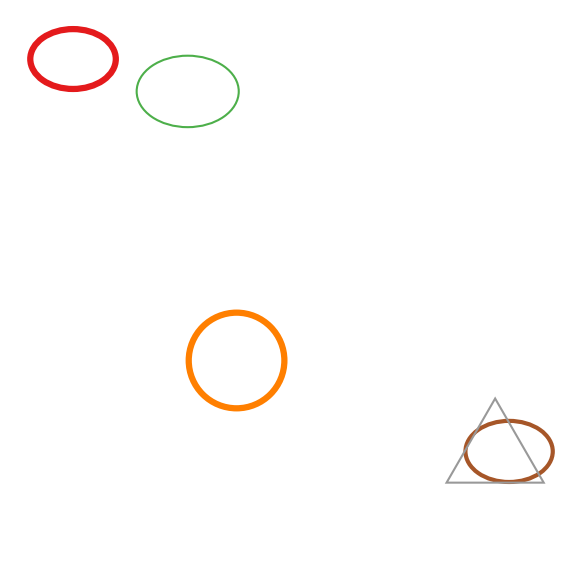[{"shape": "oval", "thickness": 3, "radius": 0.37, "center": [0.126, 0.897]}, {"shape": "oval", "thickness": 1, "radius": 0.44, "center": [0.325, 0.841]}, {"shape": "circle", "thickness": 3, "radius": 0.41, "center": [0.41, 0.375]}, {"shape": "oval", "thickness": 2, "radius": 0.38, "center": [0.882, 0.217]}, {"shape": "triangle", "thickness": 1, "radius": 0.49, "center": [0.857, 0.212]}]